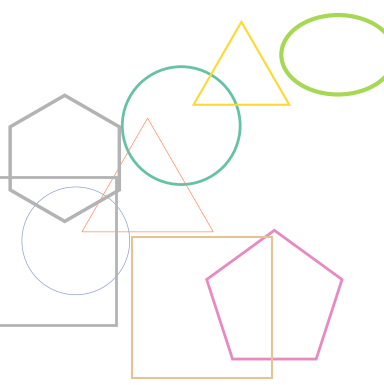[{"shape": "circle", "thickness": 2, "radius": 0.77, "center": [0.471, 0.674]}, {"shape": "triangle", "thickness": 0.5, "radius": 0.98, "center": [0.383, 0.496]}, {"shape": "circle", "thickness": 0.5, "radius": 0.7, "center": [0.197, 0.374]}, {"shape": "pentagon", "thickness": 2, "radius": 0.92, "center": [0.713, 0.217]}, {"shape": "oval", "thickness": 3, "radius": 0.74, "center": [0.878, 0.858]}, {"shape": "triangle", "thickness": 1.5, "radius": 0.72, "center": [0.627, 0.8]}, {"shape": "square", "thickness": 1.5, "radius": 0.91, "center": [0.524, 0.201]}, {"shape": "hexagon", "thickness": 2.5, "radius": 0.82, "center": [0.168, 0.589]}, {"shape": "square", "thickness": 2, "radius": 0.96, "center": [0.11, 0.348]}]